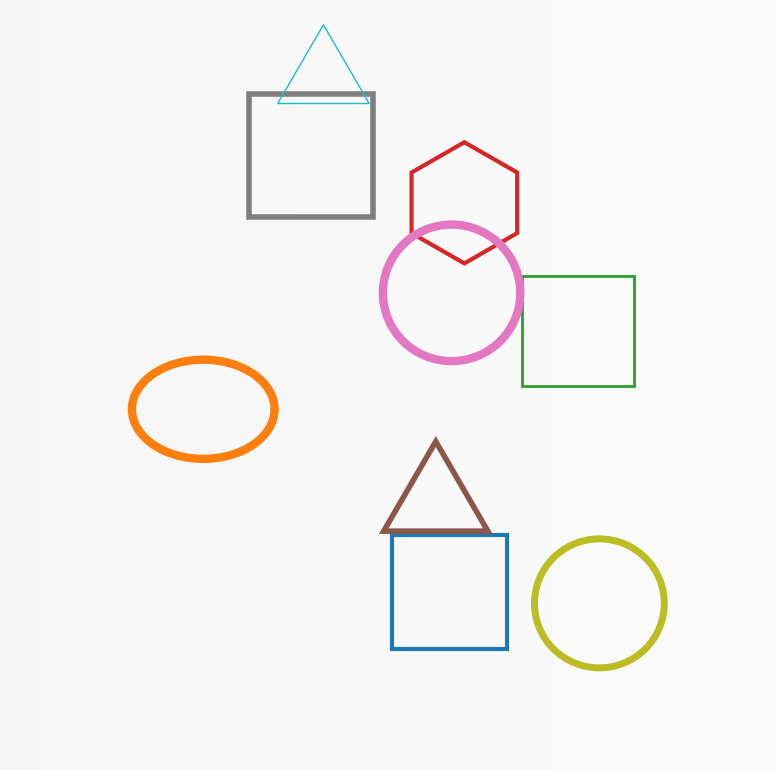[{"shape": "square", "thickness": 1.5, "radius": 0.37, "center": [0.58, 0.231]}, {"shape": "oval", "thickness": 3, "radius": 0.46, "center": [0.262, 0.468]}, {"shape": "square", "thickness": 1, "radius": 0.36, "center": [0.746, 0.57]}, {"shape": "hexagon", "thickness": 1.5, "radius": 0.39, "center": [0.599, 0.737]}, {"shape": "triangle", "thickness": 2, "radius": 0.39, "center": [0.562, 0.349]}, {"shape": "circle", "thickness": 3, "radius": 0.44, "center": [0.583, 0.62]}, {"shape": "square", "thickness": 2, "radius": 0.4, "center": [0.401, 0.798]}, {"shape": "circle", "thickness": 2.5, "radius": 0.42, "center": [0.773, 0.216]}, {"shape": "triangle", "thickness": 0.5, "radius": 0.34, "center": [0.417, 0.9]}]